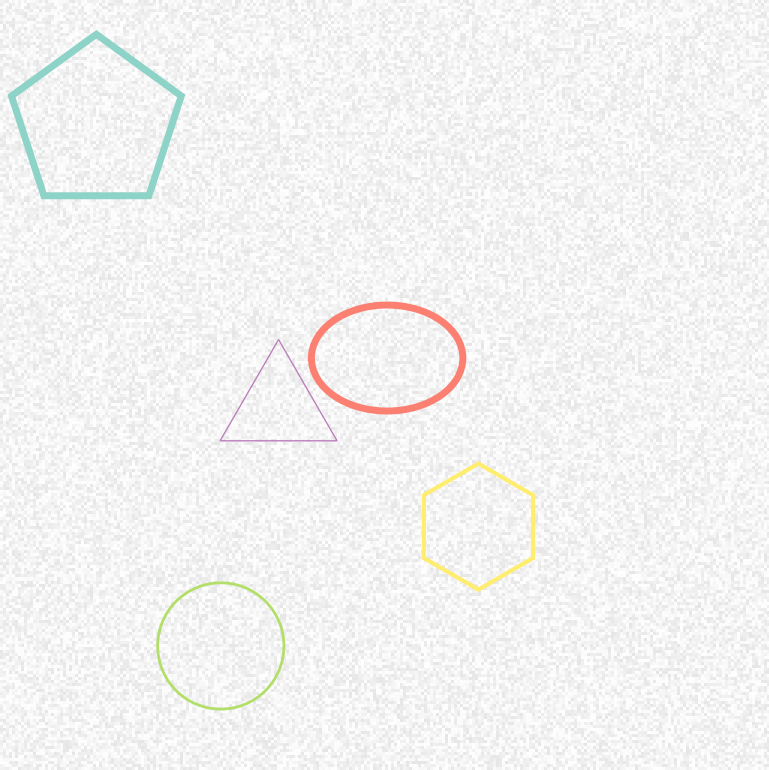[{"shape": "pentagon", "thickness": 2.5, "radius": 0.58, "center": [0.125, 0.84]}, {"shape": "oval", "thickness": 2.5, "radius": 0.49, "center": [0.503, 0.535]}, {"shape": "circle", "thickness": 1, "radius": 0.41, "center": [0.287, 0.161]}, {"shape": "triangle", "thickness": 0.5, "radius": 0.44, "center": [0.362, 0.471]}, {"shape": "hexagon", "thickness": 1.5, "radius": 0.41, "center": [0.621, 0.316]}]